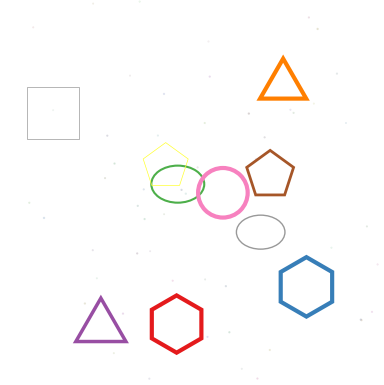[{"shape": "hexagon", "thickness": 3, "radius": 0.37, "center": [0.459, 0.158]}, {"shape": "hexagon", "thickness": 3, "radius": 0.39, "center": [0.796, 0.255]}, {"shape": "oval", "thickness": 1.5, "radius": 0.34, "center": [0.462, 0.522]}, {"shape": "triangle", "thickness": 2.5, "radius": 0.38, "center": [0.262, 0.15]}, {"shape": "triangle", "thickness": 3, "radius": 0.35, "center": [0.735, 0.778]}, {"shape": "pentagon", "thickness": 0.5, "radius": 0.31, "center": [0.43, 0.568]}, {"shape": "pentagon", "thickness": 2, "radius": 0.32, "center": [0.702, 0.545]}, {"shape": "circle", "thickness": 3, "radius": 0.32, "center": [0.579, 0.499]}, {"shape": "square", "thickness": 0.5, "radius": 0.34, "center": [0.137, 0.707]}, {"shape": "oval", "thickness": 1, "radius": 0.32, "center": [0.677, 0.397]}]